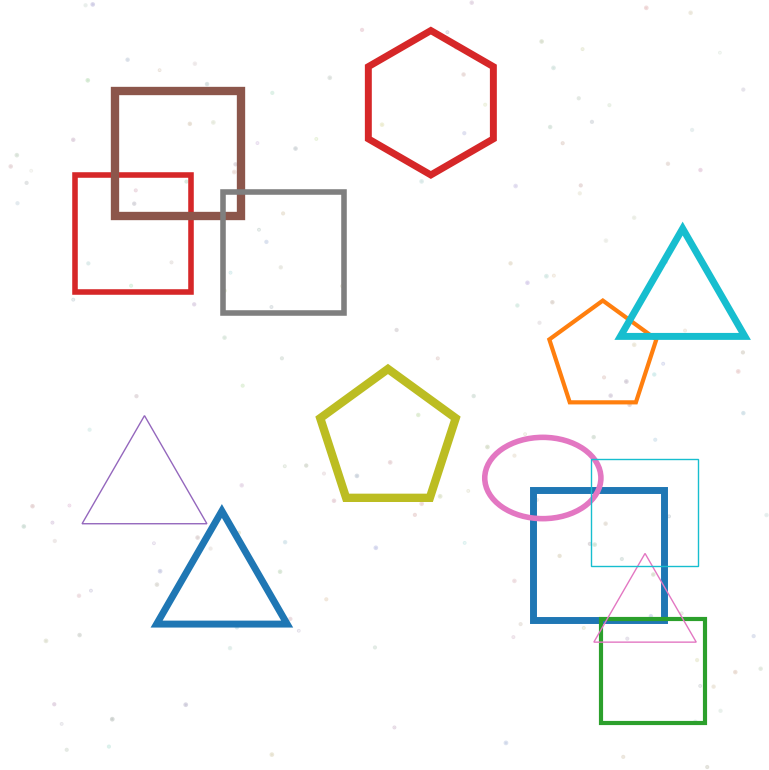[{"shape": "square", "thickness": 2.5, "radius": 0.42, "center": [0.777, 0.279]}, {"shape": "triangle", "thickness": 2.5, "radius": 0.49, "center": [0.288, 0.238]}, {"shape": "pentagon", "thickness": 1.5, "radius": 0.37, "center": [0.783, 0.537]}, {"shape": "square", "thickness": 1.5, "radius": 0.34, "center": [0.848, 0.128]}, {"shape": "square", "thickness": 2, "radius": 0.38, "center": [0.173, 0.697]}, {"shape": "hexagon", "thickness": 2.5, "radius": 0.47, "center": [0.56, 0.867]}, {"shape": "triangle", "thickness": 0.5, "radius": 0.47, "center": [0.188, 0.367]}, {"shape": "square", "thickness": 3, "radius": 0.41, "center": [0.232, 0.801]}, {"shape": "oval", "thickness": 2, "radius": 0.38, "center": [0.705, 0.379]}, {"shape": "triangle", "thickness": 0.5, "radius": 0.38, "center": [0.838, 0.204]}, {"shape": "square", "thickness": 2, "radius": 0.39, "center": [0.368, 0.672]}, {"shape": "pentagon", "thickness": 3, "radius": 0.46, "center": [0.504, 0.428]}, {"shape": "triangle", "thickness": 2.5, "radius": 0.47, "center": [0.887, 0.61]}, {"shape": "square", "thickness": 0.5, "radius": 0.35, "center": [0.837, 0.334]}]